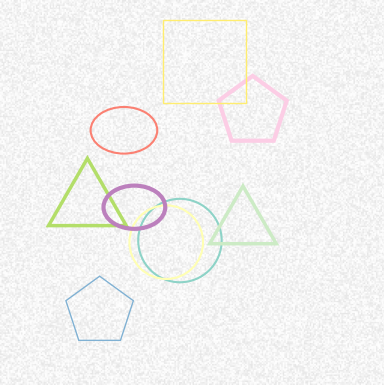[{"shape": "circle", "thickness": 1.5, "radius": 0.54, "center": [0.467, 0.375]}, {"shape": "circle", "thickness": 1.5, "radius": 0.48, "center": [0.432, 0.371]}, {"shape": "oval", "thickness": 1.5, "radius": 0.43, "center": [0.322, 0.662]}, {"shape": "pentagon", "thickness": 1, "radius": 0.46, "center": [0.259, 0.19]}, {"shape": "triangle", "thickness": 2.5, "radius": 0.58, "center": [0.227, 0.472]}, {"shape": "pentagon", "thickness": 3, "radius": 0.47, "center": [0.656, 0.71]}, {"shape": "oval", "thickness": 3, "radius": 0.4, "center": [0.349, 0.462]}, {"shape": "triangle", "thickness": 2.5, "radius": 0.5, "center": [0.631, 0.417]}, {"shape": "square", "thickness": 1, "radius": 0.54, "center": [0.531, 0.84]}]